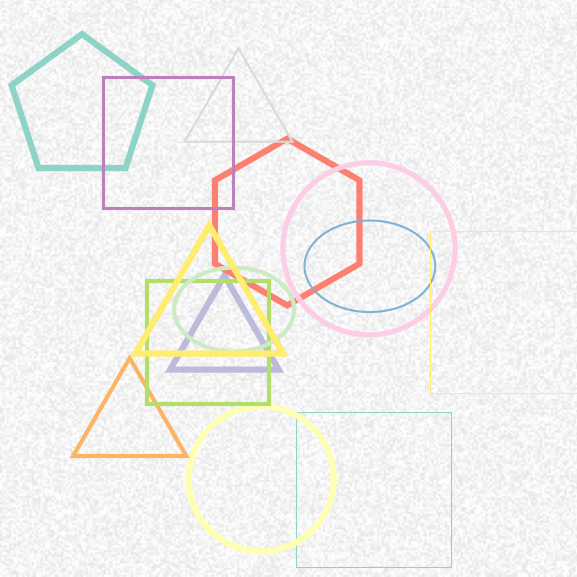[{"shape": "square", "thickness": 0.5, "radius": 0.67, "center": [0.646, 0.151]}, {"shape": "pentagon", "thickness": 3, "radius": 0.64, "center": [0.142, 0.812]}, {"shape": "circle", "thickness": 3, "radius": 0.63, "center": [0.452, 0.17]}, {"shape": "triangle", "thickness": 3, "radius": 0.54, "center": [0.389, 0.413]}, {"shape": "hexagon", "thickness": 3, "radius": 0.72, "center": [0.497, 0.615]}, {"shape": "oval", "thickness": 1, "radius": 0.57, "center": [0.64, 0.538]}, {"shape": "triangle", "thickness": 2, "radius": 0.57, "center": [0.225, 0.266]}, {"shape": "square", "thickness": 2, "radius": 0.53, "center": [0.361, 0.406]}, {"shape": "circle", "thickness": 2.5, "radius": 0.75, "center": [0.639, 0.568]}, {"shape": "triangle", "thickness": 1, "radius": 0.54, "center": [0.413, 0.808]}, {"shape": "square", "thickness": 1.5, "radius": 0.56, "center": [0.291, 0.752]}, {"shape": "oval", "thickness": 2, "radius": 0.52, "center": [0.405, 0.463]}, {"shape": "square", "thickness": 0.5, "radius": 0.7, "center": [0.885, 0.459]}, {"shape": "triangle", "thickness": 3, "radius": 0.74, "center": [0.362, 0.461]}]